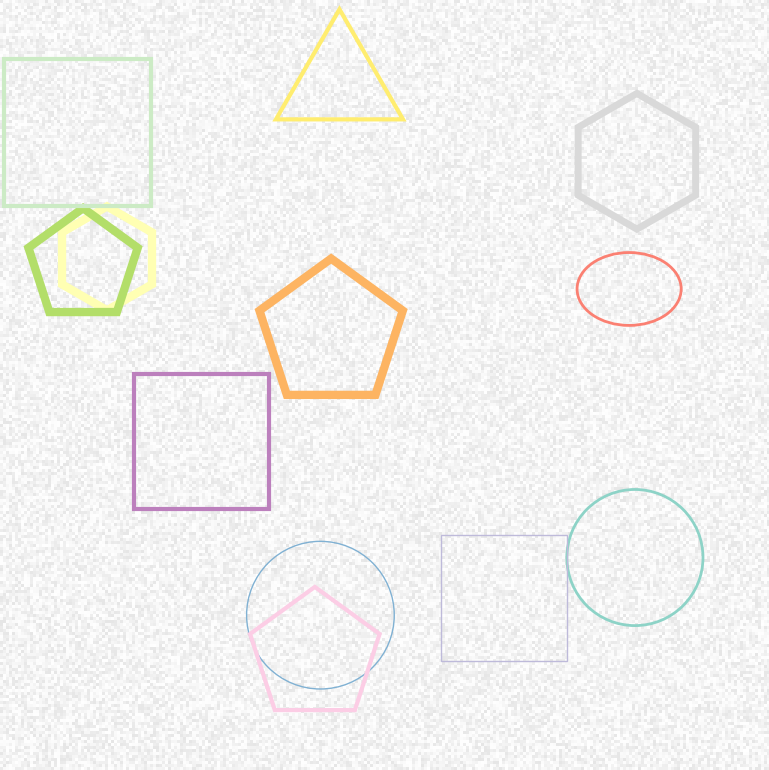[{"shape": "circle", "thickness": 1, "radius": 0.44, "center": [0.825, 0.276]}, {"shape": "hexagon", "thickness": 3, "radius": 0.34, "center": [0.139, 0.664]}, {"shape": "square", "thickness": 0.5, "radius": 0.41, "center": [0.654, 0.223]}, {"shape": "oval", "thickness": 1, "radius": 0.34, "center": [0.817, 0.625]}, {"shape": "circle", "thickness": 0.5, "radius": 0.48, "center": [0.416, 0.201]}, {"shape": "pentagon", "thickness": 3, "radius": 0.49, "center": [0.43, 0.566]}, {"shape": "pentagon", "thickness": 3, "radius": 0.37, "center": [0.108, 0.655]}, {"shape": "pentagon", "thickness": 1.5, "radius": 0.44, "center": [0.409, 0.149]}, {"shape": "hexagon", "thickness": 2.5, "radius": 0.44, "center": [0.827, 0.791]}, {"shape": "square", "thickness": 1.5, "radius": 0.44, "center": [0.261, 0.426]}, {"shape": "square", "thickness": 1.5, "radius": 0.48, "center": [0.1, 0.828]}, {"shape": "triangle", "thickness": 1.5, "radius": 0.48, "center": [0.441, 0.893]}]